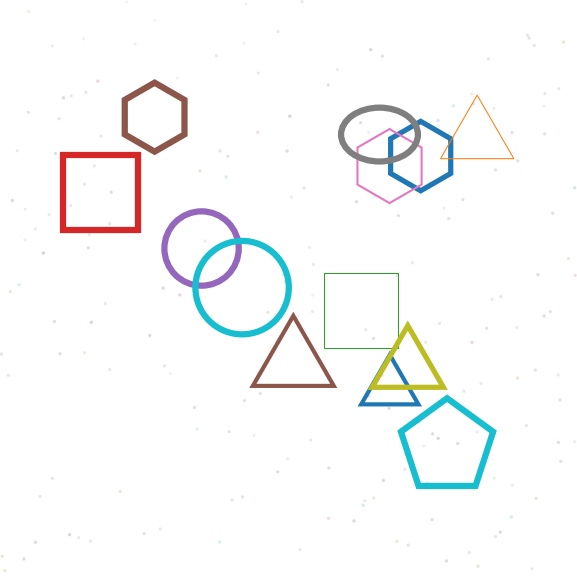[{"shape": "hexagon", "thickness": 2.5, "radius": 0.3, "center": [0.728, 0.729]}, {"shape": "triangle", "thickness": 2, "radius": 0.29, "center": [0.675, 0.328]}, {"shape": "triangle", "thickness": 0.5, "radius": 0.37, "center": [0.826, 0.761]}, {"shape": "square", "thickness": 0.5, "radius": 0.32, "center": [0.625, 0.462]}, {"shape": "square", "thickness": 3, "radius": 0.32, "center": [0.174, 0.666]}, {"shape": "circle", "thickness": 3, "radius": 0.32, "center": [0.349, 0.569]}, {"shape": "hexagon", "thickness": 3, "radius": 0.3, "center": [0.268, 0.796]}, {"shape": "triangle", "thickness": 2, "radius": 0.4, "center": [0.508, 0.371]}, {"shape": "hexagon", "thickness": 1, "radius": 0.32, "center": [0.675, 0.712]}, {"shape": "oval", "thickness": 3, "radius": 0.33, "center": [0.657, 0.766]}, {"shape": "triangle", "thickness": 2.5, "radius": 0.36, "center": [0.706, 0.364]}, {"shape": "pentagon", "thickness": 3, "radius": 0.42, "center": [0.774, 0.226]}, {"shape": "circle", "thickness": 3, "radius": 0.4, "center": [0.419, 0.501]}]